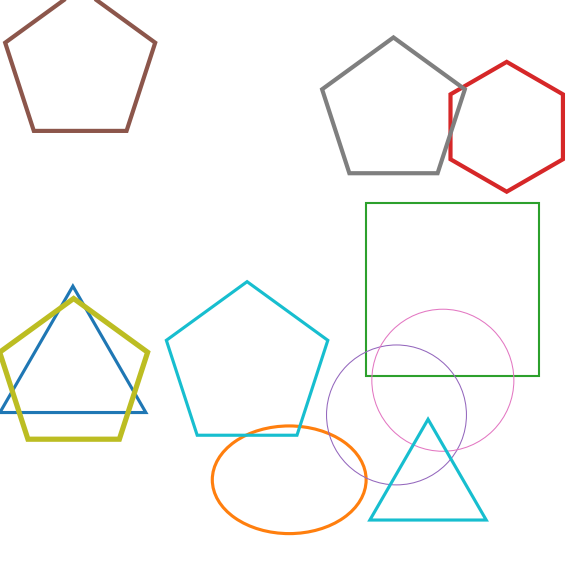[{"shape": "triangle", "thickness": 1.5, "radius": 0.73, "center": [0.126, 0.358]}, {"shape": "oval", "thickness": 1.5, "radius": 0.67, "center": [0.501, 0.168]}, {"shape": "square", "thickness": 1, "radius": 0.75, "center": [0.784, 0.498]}, {"shape": "hexagon", "thickness": 2, "radius": 0.56, "center": [0.877, 0.78]}, {"shape": "circle", "thickness": 0.5, "radius": 0.61, "center": [0.687, 0.281]}, {"shape": "pentagon", "thickness": 2, "radius": 0.68, "center": [0.139, 0.883]}, {"shape": "circle", "thickness": 0.5, "radius": 0.61, "center": [0.767, 0.341]}, {"shape": "pentagon", "thickness": 2, "radius": 0.65, "center": [0.681, 0.804]}, {"shape": "pentagon", "thickness": 2.5, "radius": 0.67, "center": [0.128, 0.348]}, {"shape": "pentagon", "thickness": 1.5, "radius": 0.73, "center": [0.428, 0.364]}, {"shape": "triangle", "thickness": 1.5, "radius": 0.58, "center": [0.741, 0.157]}]